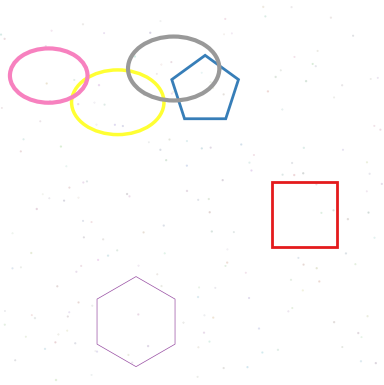[{"shape": "square", "thickness": 2, "radius": 0.42, "center": [0.792, 0.443]}, {"shape": "pentagon", "thickness": 2, "radius": 0.46, "center": [0.533, 0.765]}, {"shape": "hexagon", "thickness": 0.5, "radius": 0.58, "center": [0.353, 0.165]}, {"shape": "oval", "thickness": 2.5, "radius": 0.6, "center": [0.306, 0.734]}, {"shape": "oval", "thickness": 3, "radius": 0.5, "center": [0.127, 0.804]}, {"shape": "oval", "thickness": 3, "radius": 0.59, "center": [0.451, 0.822]}]